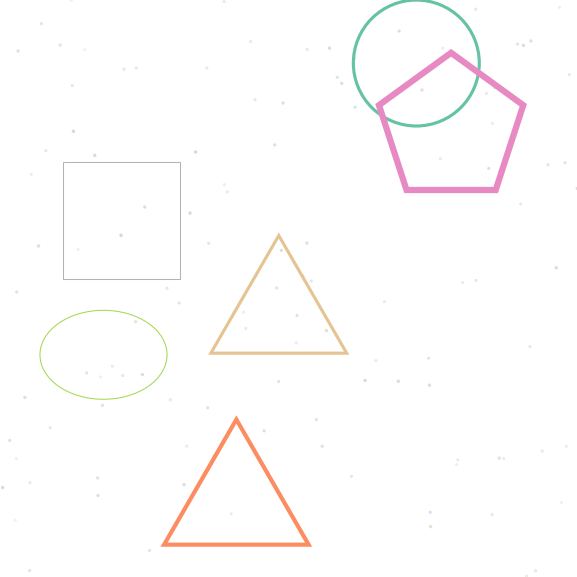[{"shape": "circle", "thickness": 1.5, "radius": 0.55, "center": [0.721, 0.89]}, {"shape": "triangle", "thickness": 2, "radius": 0.72, "center": [0.409, 0.128]}, {"shape": "pentagon", "thickness": 3, "radius": 0.66, "center": [0.781, 0.776]}, {"shape": "oval", "thickness": 0.5, "radius": 0.55, "center": [0.179, 0.385]}, {"shape": "triangle", "thickness": 1.5, "radius": 0.68, "center": [0.483, 0.455]}, {"shape": "square", "thickness": 0.5, "radius": 0.51, "center": [0.211, 0.618]}]